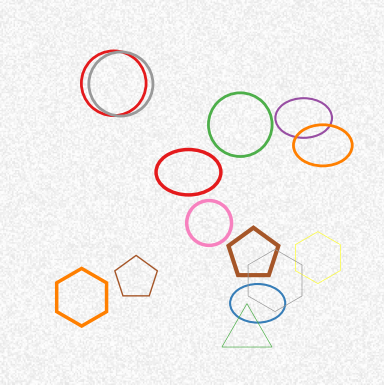[{"shape": "circle", "thickness": 2, "radius": 0.42, "center": [0.295, 0.784]}, {"shape": "oval", "thickness": 2.5, "radius": 0.42, "center": [0.49, 0.553]}, {"shape": "oval", "thickness": 1.5, "radius": 0.36, "center": [0.669, 0.212]}, {"shape": "triangle", "thickness": 0.5, "radius": 0.38, "center": [0.641, 0.136]}, {"shape": "circle", "thickness": 2, "radius": 0.41, "center": [0.624, 0.676]}, {"shape": "oval", "thickness": 1.5, "radius": 0.37, "center": [0.789, 0.693]}, {"shape": "oval", "thickness": 2, "radius": 0.38, "center": [0.839, 0.623]}, {"shape": "hexagon", "thickness": 2.5, "radius": 0.37, "center": [0.212, 0.228]}, {"shape": "hexagon", "thickness": 0.5, "radius": 0.34, "center": [0.826, 0.331]}, {"shape": "pentagon", "thickness": 1, "radius": 0.29, "center": [0.353, 0.279]}, {"shape": "pentagon", "thickness": 3, "radius": 0.34, "center": [0.658, 0.34]}, {"shape": "circle", "thickness": 2.5, "radius": 0.29, "center": [0.543, 0.421]}, {"shape": "hexagon", "thickness": 0.5, "radius": 0.4, "center": [0.714, 0.272]}, {"shape": "circle", "thickness": 2, "radius": 0.42, "center": [0.314, 0.782]}]